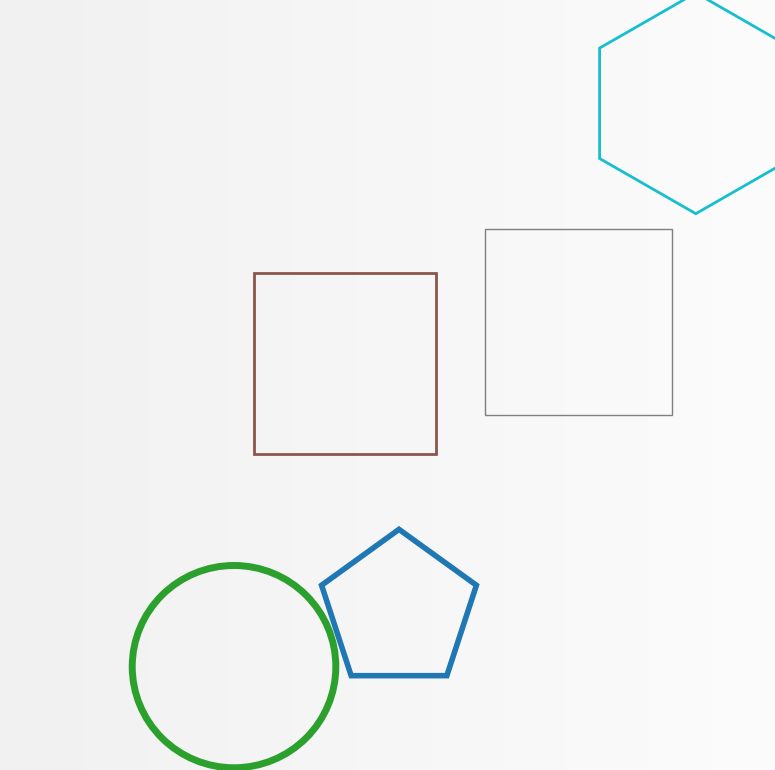[{"shape": "pentagon", "thickness": 2, "radius": 0.53, "center": [0.515, 0.207]}, {"shape": "circle", "thickness": 2.5, "radius": 0.66, "center": [0.302, 0.134]}, {"shape": "square", "thickness": 1, "radius": 0.59, "center": [0.445, 0.528]}, {"shape": "square", "thickness": 0.5, "radius": 0.6, "center": [0.746, 0.582]}, {"shape": "hexagon", "thickness": 1, "radius": 0.72, "center": [0.898, 0.866]}]